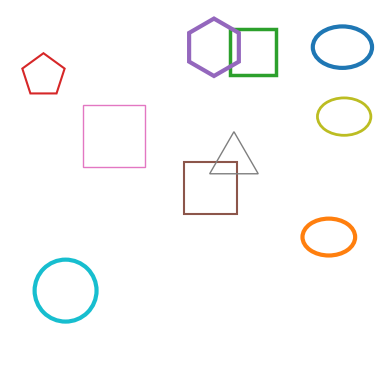[{"shape": "oval", "thickness": 3, "radius": 0.38, "center": [0.889, 0.878]}, {"shape": "oval", "thickness": 3, "radius": 0.34, "center": [0.854, 0.384]}, {"shape": "square", "thickness": 2.5, "radius": 0.3, "center": [0.657, 0.865]}, {"shape": "pentagon", "thickness": 1.5, "radius": 0.29, "center": [0.113, 0.804]}, {"shape": "hexagon", "thickness": 3, "radius": 0.37, "center": [0.556, 0.877]}, {"shape": "square", "thickness": 1.5, "radius": 0.34, "center": [0.547, 0.511]}, {"shape": "square", "thickness": 1, "radius": 0.4, "center": [0.296, 0.647]}, {"shape": "triangle", "thickness": 1, "radius": 0.36, "center": [0.608, 0.585]}, {"shape": "oval", "thickness": 2, "radius": 0.35, "center": [0.894, 0.697]}, {"shape": "circle", "thickness": 3, "radius": 0.4, "center": [0.17, 0.245]}]